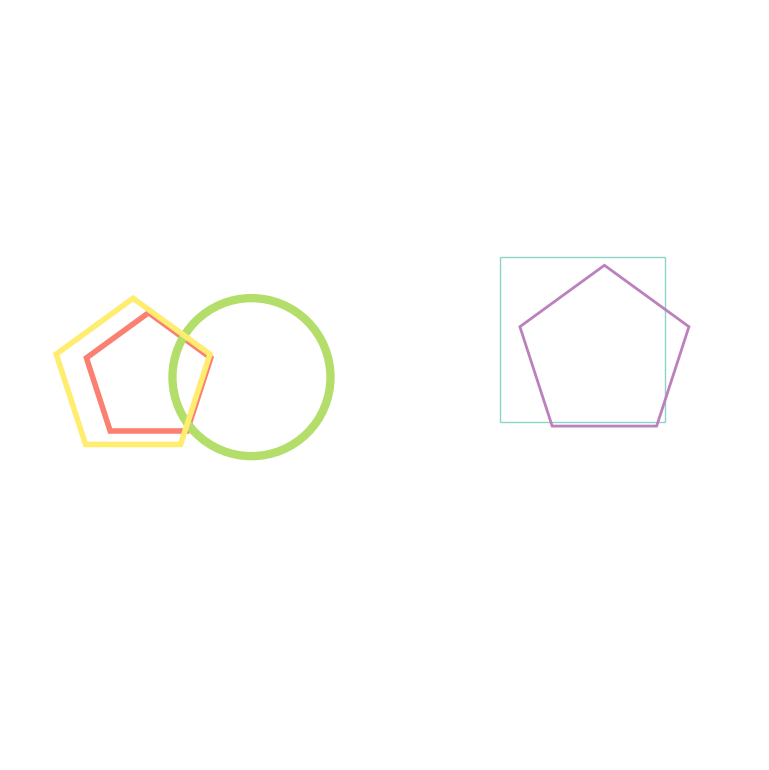[{"shape": "square", "thickness": 0.5, "radius": 0.53, "center": [0.757, 0.559]}, {"shape": "pentagon", "thickness": 2, "radius": 0.42, "center": [0.193, 0.509]}, {"shape": "circle", "thickness": 3, "radius": 0.51, "center": [0.327, 0.51]}, {"shape": "pentagon", "thickness": 1, "radius": 0.58, "center": [0.785, 0.54]}, {"shape": "pentagon", "thickness": 2, "radius": 0.52, "center": [0.173, 0.508]}]